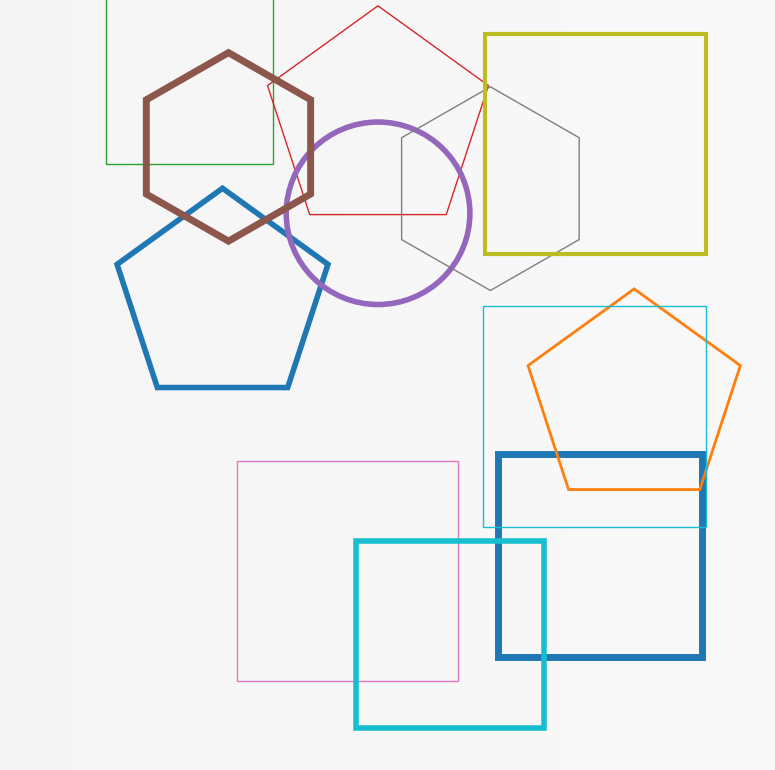[{"shape": "square", "thickness": 2.5, "radius": 0.66, "center": [0.774, 0.279]}, {"shape": "pentagon", "thickness": 2, "radius": 0.72, "center": [0.287, 0.612]}, {"shape": "pentagon", "thickness": 1, "radius": 0.72, "center": [0.818, 0.481]}, {"shape": "square", "thickness": 0.5, "radius": 0.54, "center": [0.245, 0.894]}, {"shape": "pentagon", "thickness": 0.5, "radius": 0.75, "center": [0.488, 0.843]}, {"shape": "circle", "thickness": 2, "radius": 0.59, "center": [0.488, 0.723]}, {"shape": "hexagon", "thickness": 2.5, "radius": 0.61, "center": [0.295, 0.809]}, {"shape": "square", "thickness": 0.5, "radius": 0.71, "center": [0.448, 0.259]}, {"shape": "hexagon", "thickness": 0.5, "radius": 0.66, "center": [0.633, 0.755]}, {"shape": "square", "thickness": 1.5, "radius": 0.71, "center": [0.769, 0.813]}, {"shape": "square", "thickness": 2, "radius": 0.61, "center": [0.58, 0.176]}, {"shape": "square", "thickness": 0.5, "radius": 0.72, "center": [0.767, 0.459]}]